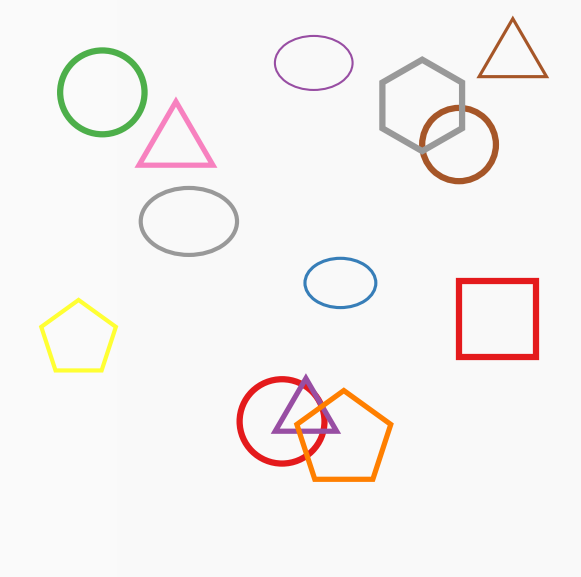[{"shape": "circle", "thickness": 3, "radius": 0.37, "center": [0.485, 0.269]}, {"shape": "square", "thickness": 3, "radius": 0.33, "center": [0.856, 0.446]}, {"shape": "oval", "thickness": 1.5, "radius": 0.3, "center": [0.586, 0.509]}, {"shape": "circle", "thickness": 3, "radius": 0.36, "center": [0.176, 0.839]}, {"shape": "oval", "thickness": 1, "radius": 0.33, "center": [0.54, 0.89]}, {"shape": "triangle", "thickness": 2.5, "radius": 0.3, "center": [0.526, 0.283]}, {"shape": "pentagon", "thickness": 2.5, "radius": 0.42, "center": [0.592, 0.238]}, {"shape": "pentagon", "thickness": 2, "radius": 0.34, "center": [0.135, 0.412]}, {"shape": "circle", "thickness": 3, "radius": 0.32, "center": [0.79, 0.749]}, {"shape": "triangle", "thickness": 1.5, "radius": 0.33, "center": [0.882, 0.9]}, {"shape": "triangle", "thickness": 2.5, "radius": 0.37, "center": [0.303, 0.75]}, {"shape": "oval", "thickness": 2, "radius": 0.41, "center": [0.325, 0.616]}, {"shape": "hexagon", "thickness": 3, "radius": 0.4, "center": [0.726, 0.817]}]